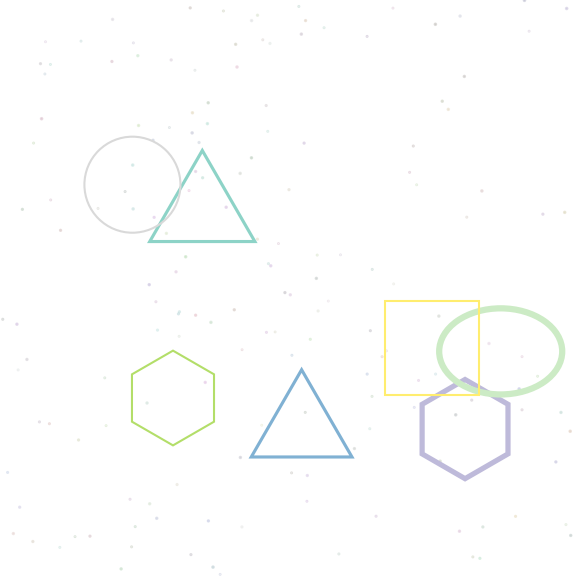[{"shape": "triangle", "thickness": 1.5, "radius": 0.53, "center": [0.35, 0.633]}, {"shape": "hexagon", "thickness": 2.5, "radius": 0.43, "center": [0.805, 0.256]}, {"shape": "triangle", "thickness": 1.5, "radius": 0.5, "center": [0.522, 0.258]}, {"shape": "hexagon", "thickness": 1, "radius": 0.41, "center": [0.3, 0.31]}, {"shape": "circle", "thickness": 1, "radius": 0.42, "center": [0.229, 0.679]}, {"shape": "oval", "thickness": 3, "radius": 0.53, "center": [0.867, 0.391]}, {"shape": "square", "thickness": 1, "radius": 0.41, "center": [0.748, 0.396]}]